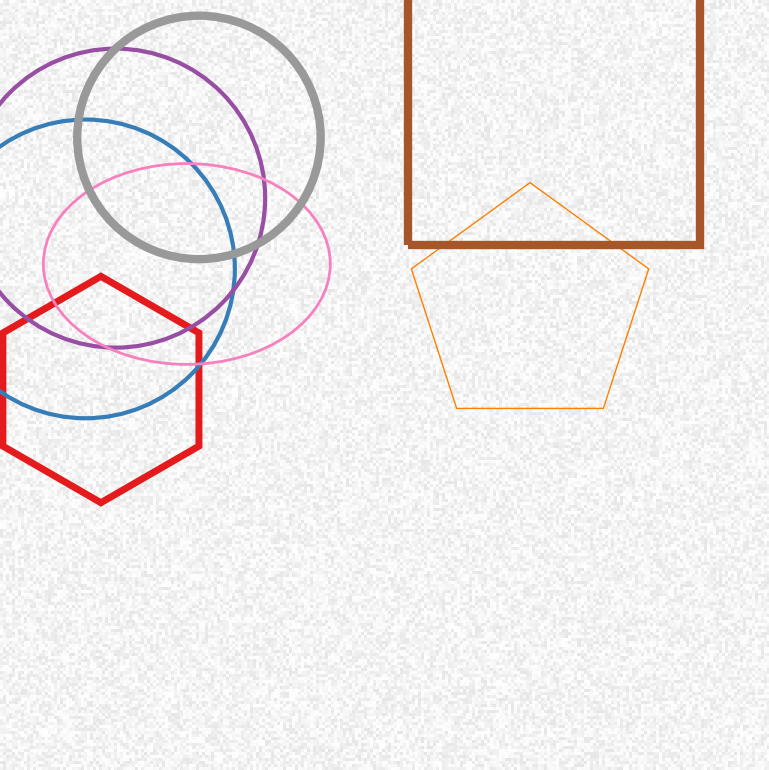[{"shape": "hexagon", "thickness": 2.5, "radius": 0.73, "center": [0.131, 0.494]}, {"shape": "circle", "thickness": 1.5, "radius": 0.97, "center": [0.111, 0.651]}, {"shape": "circle", "thickness": 1.5, "radius": 0.97, "center": [0.15, 0.743]}, {"shape": "pentagon", "thickness": 0.5, "radius": 0.81, "center": [0.688, 0.601]}, {"shape": "square", "thickness": 3, "radius": 0.95, "center": [0.72, 0.872]}, {"shape": "oval", "thickness": 1, "radius": 0.93, "center": [0.243, 0.657]}, {"shape": "circle", "thickness": 3, "radius": 0.79, "center": [0.258, 0.822]}]